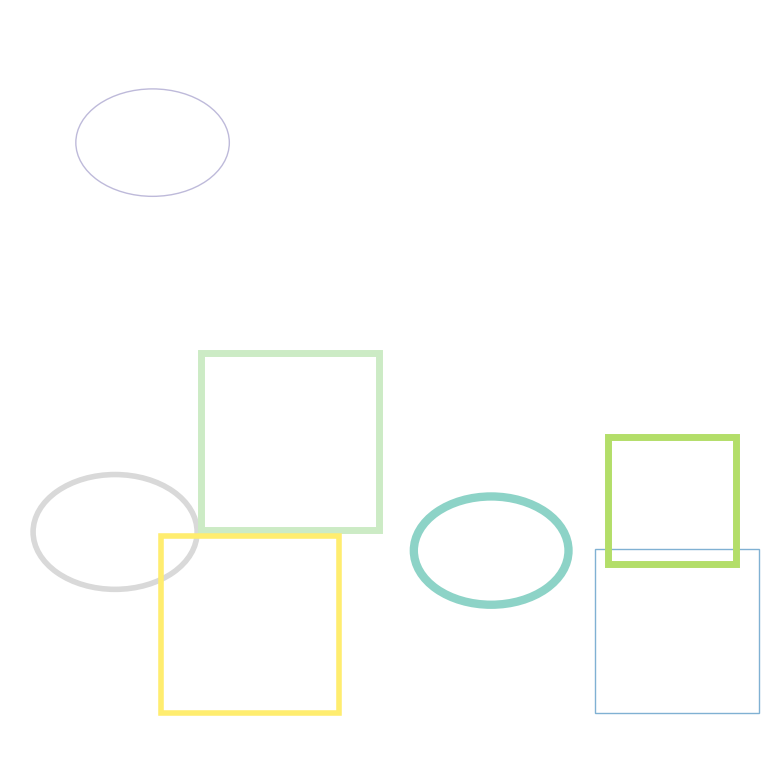[{"shape": "oval", "thickness": 3, "radius": 0.5, "center": [0.638, 0.285]}, {"shape": "oval", "thickness": 0.5, "radius": 0.5, "center": [0.198, 0.815]}, {"shape": "square", "thickness": 0.5, "radius": 0.53, "center": [0.879, 0.18]}, {"shape": "square", "thickness": 2.5, "radius": 0.41, "center": [0.873, 0.35]}, {"shape": "oval", "thickness": 2, "radius": 0.53, "center": [0.149, 0.309]}, {"shape": "square", "thickness": 2.5, "radius": 0.58, "center": [0.376, 0.427]}, {"shape": "square", "thickness": 2, "radius": 0.57, "center": [0.325, 0.189]}]